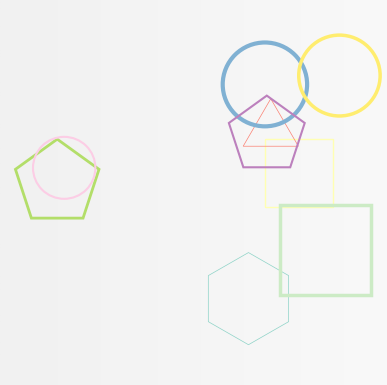[{"shape": "hexagon", "thickness": 0.5, "radius": 0.6, "center": [0.641, 0.224]}, {"shape": "square", "thickness": 1, "radius": 0.44, "center": [0.771, 0.551]}, {"shape": "triangle", "thickness": 0.5, "radius": 0.41, "center": [0.699, 0.661]}, {"shape": "circle", "thickness": 3, "radius": 0.54, "center": [0.684, 0.781]}, {"shape": "pentagon", "thickness": 2, "radius": 0.57, "center": [0.148, 0.525]}, {"shape": "circle", "thickness": 1.5, "radius": 0.4, "center": [0.166, 0.564]}, {"shape": "pentagon", "thickness": 1.5, "radius": 0.51, "center": [0.688, 0.649]}, {"shape": "square", "thickness": 2.5, "radius": 0.59, "center": [0.841, 0.35]}, {"shape": "circle", "thickness": 2.5, "radius": 0.53, "center": [0.876, 0.804]}]